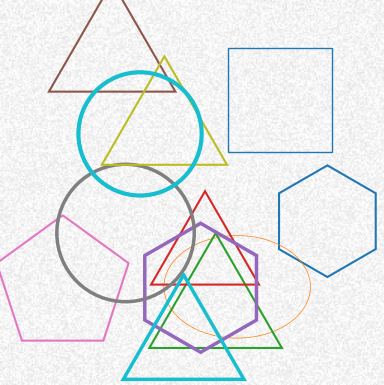[{"shape": "hexagon", "thickness": 1.5, "radius": 0.72, "center": [0.85, 0.425]}, {"shape": "square", "thickness": 1, "radius": 0.68, "center": [0.727, 0.741]}, {"shape": "oval", "thickness": 0.5, "radius": 0.95, "center": [0.616, 0.255]}, {"shape": "triangle", "thickness": 1.5, "radius": 0.99, "center": [0.56, 0.196]}, {"shape": "triangle", "thickness": 1.5, "radius": 0.81, "center": [0.532, 0.342]}, {"shape": "hexagon", "thickness": 2.5, "radius": 0.84, "center": [0.521, 0.253]}, {"shape": "triangle", "thickness": 1.5, "radius": 0.95, "center": [0.291, 0.857]}, {"shape": "pentagon", "thickness": 1.5, "radius": 0.9, "center": [0.163, 0.261]}, {"shape": "circle", "thickness": 2.5, "radius": 0.89, "center": [0.326, 0.395]}, {"shape": "triangle", "thickness": 1.5, "radius": 0.94, "center": [0.427, 0.666]}, {"shape": "triangle", "thickness": 2.5, "radius": 0.9, "center": [0.477, 0.105]}, {"shape": "circle", "thickness": 3, "radius": 0.8, "center": [0.364, 0.652]}]